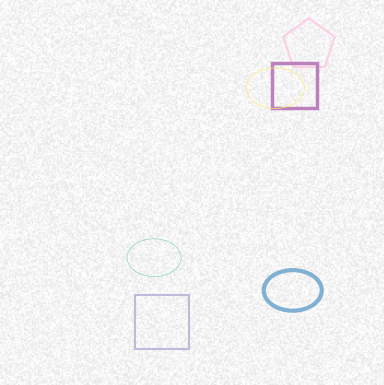[{"shape": "oval", "thickness": 0.5, "radius": 0.35, "center": [0.4, 0.331]}, {"shape": "square", "thickness": 1.5, "radius": 0.35, "center": [0.42, 0.164]}, {"shape": "oval", "thickness": 3, "radius": 0.38, "center": [0.76, 0.246]}, {"shape": "pentagon", "thickness": 1.5, "radius": 0.35, "center": [0.802, 0.883]}, {"shape": "square", "thickness": 2.5, "radius": 0.29, "center": [0.765, 0.779]}, {"shape": "oval", "thickness": 0.5, "radius": 0.38, "center": [0.715, 0.771]}]